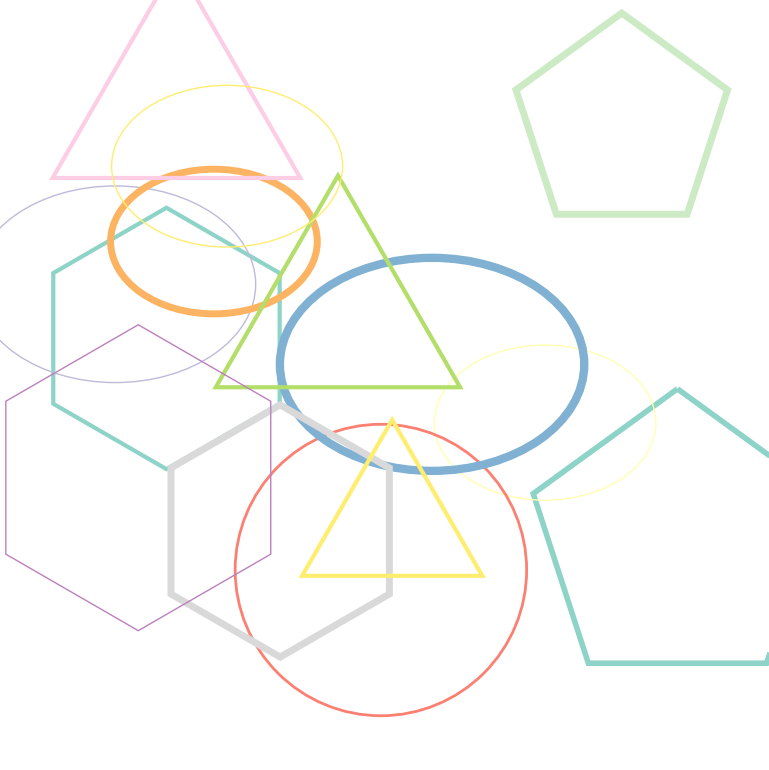[{"shape": "hexagon", "thickness": 1.5, "radius": 0.85, "center": [0.216, 0.56]}, {"shape": "pentagon", "thickness": 2, "radius": 0.98, "center": [0.88, 0.298]}, {"shape": "oval", "thickness": 0.5, "radius": 0.72, "center": [0.708, 0.451]}, {"shape": "oval", "thickness": 0.5, "radius": 0.91, "center": [0.15, 0.631]}, {"shape": "circle", "thickness": 1, "radius": 0.95, "center": [0.495, 0.26]}, {"shape": "oval", "thickness": 3, "radius": 0.99, "center": [0.561, 0.527]}, {"shape": "oval", "thickness": 2.5, "radius": 0.67, "center": [0.278, 0.686]}, {"shape": "triangle", "thickness": 1.5, "radius": 0.92, "center": [0.439, 0.589]}, {"shape": "triangle", "thickness": 1.5, "radius": 0.93, "center": [0.229, 0.862]}, {"shape": "hexagon", "thickness": 2.5, "radius": 0.82, "center": [0.364, 0.31]}, {"shape": "hexagon", "thickness": 0.5, "radius": 0.99, "center": [0.18, 0.38]}, {"shape": "pentagon", "thickness": 2.5, "radius": 0.72, "center": [0.807, 0.839]}, {"shape": "triangle", "thickness": 1.5, "radius": 0.68, "center": [0.509, 0.32]}, {"shape": "oval", "thickness": 0.5, "radius": 0.75, "center": [0.295, 0.784]}]